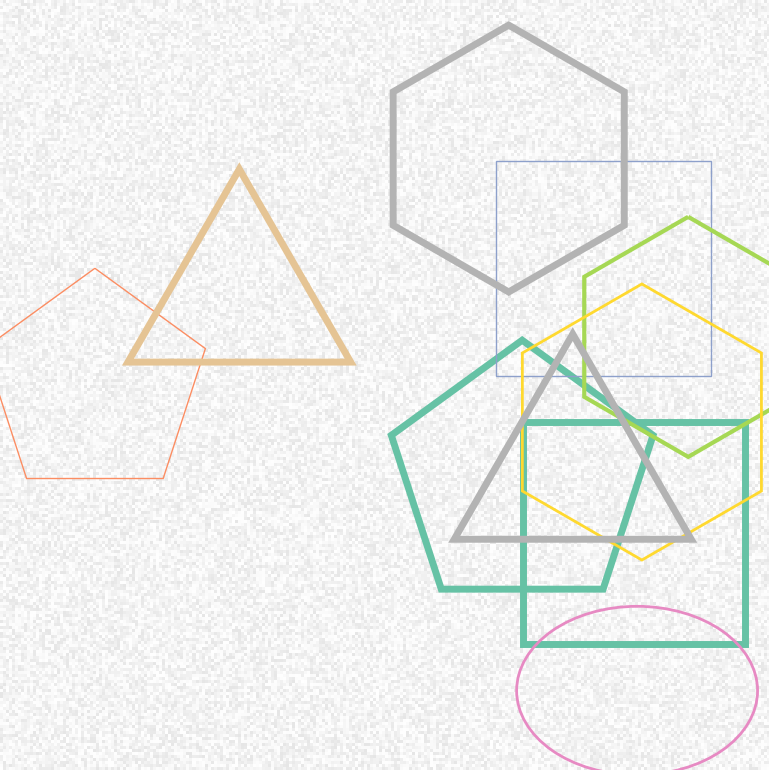[{"shape": "pentagon", "thickness": 2.5, "radius": 0.89, "center": [0.678, 0.379]}, {"shape": "square", "thickness": 2.5, "radius": 0.72, "center": [0.823, 0.308]}, {"shape": "pentagon", "thickness": 0.5, "radius": 0.75, "center": [0.123, 0.501]}, {"shape": "square", "thickness": 0.5, "radius": 0.7, "center": [0.784, 0.651]}, {"shape": "oval", "thickness": 1, "radius": 0.78, "center": [0.827, 0.103]}, {"shape": "hexagon", "thickness": 1.5, "radius": 0.78, "center": [0.894, 0.563]}, {"shape": "hexagon", "thickness": 1, "radius": 0.9, "center": [0.834, 0.452]}, {"shape": "triangle", "thickness": 2.5, "radius": 0.84, "center": [0.311, 0.613]}, {"shape": "triangle", "thickness": 2.5, "radius": 0.89, "center": [0.744, 0.388]}, {"shape": "hexagon", "thickness": 2.5, "radius": 0.87, "center": [0.661, 0.794]}]